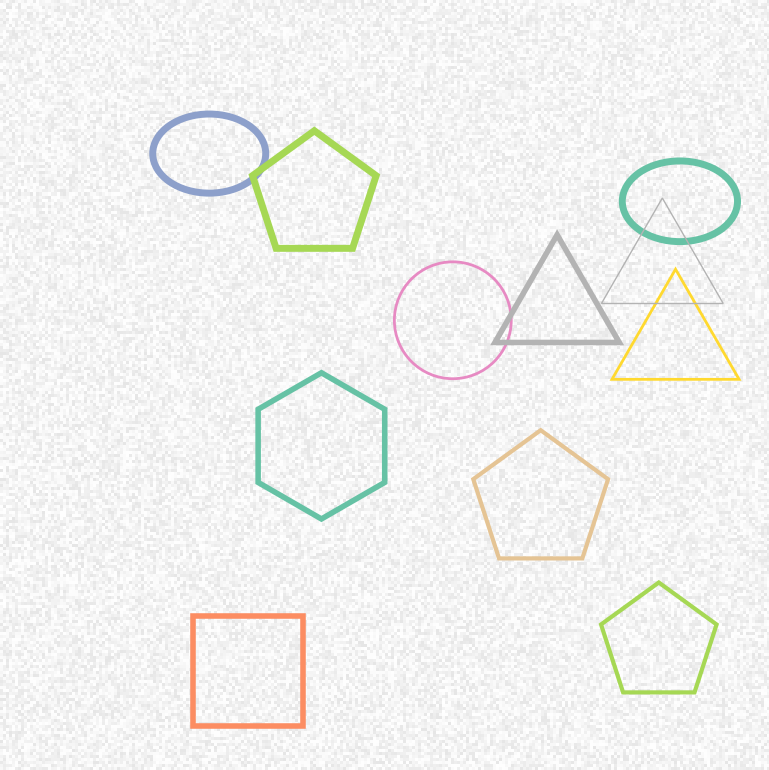[{"shape": "oval", "thickness": 2.5, "radius": 0.37, "center": [0.883, 0.739]}, {"shape": "hexagon", "thickness": 2, "radius": 0.47, "center": [0.417, 0.421]}, {"shape": "square", "thickness": 2, "radius": 0.36, "center": [0.322, 0.128]}, {"shape": "oval", "thickness": 2.5, "radius": 0.37, "center": [0.272, 0.801]}, {"shape": "circle", "thickness": 1, "radius": 0.38, "center": [0.588, 0.584]}, {"shape": "pentagon", "thickness": 1.5, "radius": 0.39, "center": [0.856, 0.165]}, {"shape": "pentagon", "thickness": 2.5, "radius": 0.42, "center": [0.408, 0.746]}, {"shape": "triangle", "thickness": 1, "radius": 0.48, "center": [0.877, 0.555]}, {"shape": "pentagon", "thickness": 1.5, "radius": 0.46, "center": [0.702, 0.349]}, {"shape": "triangle", "thickness": 2, "radius": 0.47, "center": [0.724, 0.602]}, {"shape": "triangle", "thickness": 0.5, "radius": 0.46, "center": [0.86, 0.651]}]